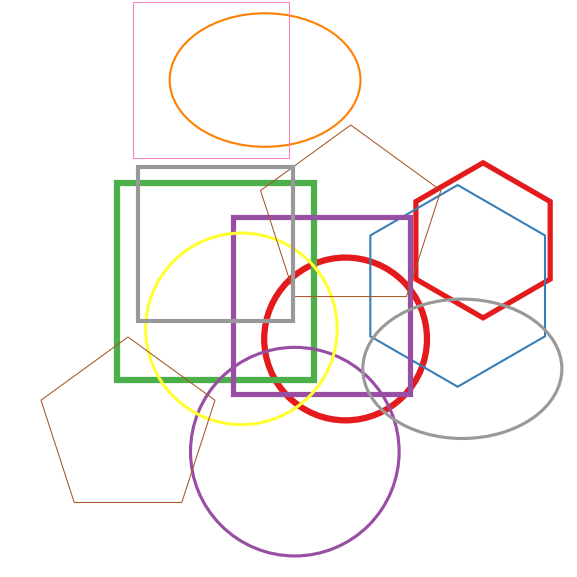[{"shape": "hexagon", "thickness": 2.5, "radius": 0.67, "center": [0.836, 0.583]}, {"shape": "circle", "thickness": 3, "radius": 0.7, "center": [0.598, 0.412]}, {"shape": "hexagon", "thickness": 1, "radius": 0.87, "center": [0.793, 0.504]}, {"shape": "square", "thickness": 3, "radius": 0.85, "center": [0.373, 0.512]}, {"shape": "circle", "thickness": 1.5, "radius": 0.9, "center": [0.511, 0.217]}, {"shape": "square", "thickness": 2.5, "radius": 0.76, "center": [0.557, 0.471]}, {"shape": "oval", "thickness": 1, "radius": 0.83, "center": [0.459, 0.861]}, {"shape": "circle", "thickness": 1.5, "radius": 0.83, "center": [0.418, 0.43]}, {"shape": "pentagon", "thickness": 0.5, "radius": 0.82, "center": [0.607, 0.618]}, {"shape": "pentagon", "thickness": 0.5, "radius": 0.79, "center": [0.222, 0.257]}, {"shape": "square", "thickness": 0.5, "radius": 0.68, "center": [0.366, 0.861]}, {"shape": "oval", "thickness": 1.5, "radius": 0.86, "center": [0.801, 0.361]}, {"shape": "square", "thickness": 2, "radius": 0.67, "center": [0.373, 0.577]}]